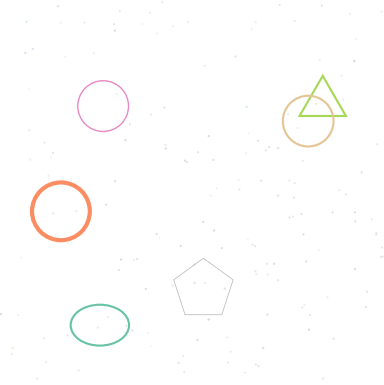[{"shape": "oval", "thickness": 1.5, "radius": 0.38, "center": [0.259, 0.155]}, {"shape": "circle", "thickness": 3, "radius": 0.38, "center": [0.158, 0.451]}, {"shape": "circle", "thickness": 1, "radius": 0.33, "center": [0.268, 0.724]}, {"shape": "triangle", "thickness": 1.5, "radius": 0.35, "center": [0.838, 0.734]}, {"shape": "circle", "thickness": 1.5, "radius": 0.33, "center": [0.8, 0.685]}, {"shape": "pentagon", "thickness": 0.5, "radius": 0.41, "center": [0.528, 0.248]}]